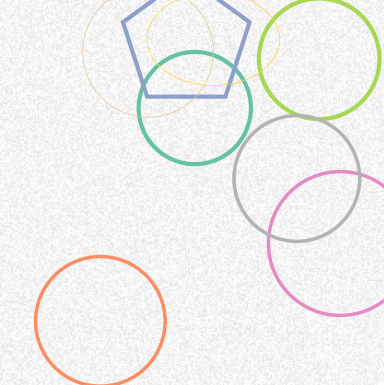[{"shape": "circle", "thickness": 3, "radius": 0.73, "center": [0.506, 0.719]}, {"shape": "circle", "thickness": 2.5, "radius": 0.84, "center": [0.261, 0.165]}, {"shape": "pentagon", "thickness": 3, "radius": 0.86, "center": [0.484, 0.889]}, {"shape": "circle", "thickness": 2.5, "radius": 0.93, "center": [0.884, 0.368]}, {"shape": "circle", "thickness": 3, "radius": 0.78, "center": [0.829, 0.847]}, {"shape": "oval", "thickness": 0.5, "radius": 0.86, "center": [0.554, 0.898]}, {"shape": "circle", "thickness": 0.5, "radius": 0.85, "center": [0.385, 0.866]}, {"shape": "circle", "thickness": 2.5, "radius": 0.82, "center": [0.771, 0.536]}]